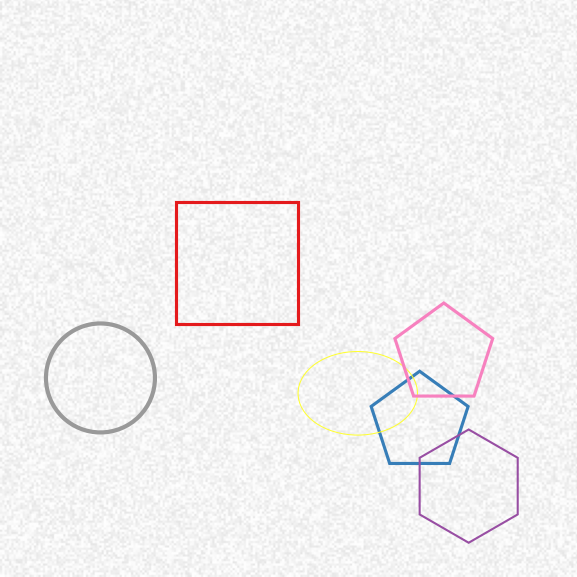[{"shape": "square", "thickness": 1.5, "radius": 0.53, "center": [0.41, 0.544]}, {"shape": "pentagon", "thickness": 1.5, "radius": 0.44, "center": [0.727, 0.268]}, {"shape": "hexagon", "thickness": 1, "radius": 0.49, "center": [0.812, 0.157]}, {"shape": "oval", "thickness": 0.5, "radius": 0.52, "center": [0.62, 0.318]}, {"shape": "pentagon", "thickness": 1.5, "radius": 0.45, "center": [0.768, 0.385]}, {"shape": "circle", "thickness": 2, "radius": 0.47, "center": [0.174, 0.345]}]